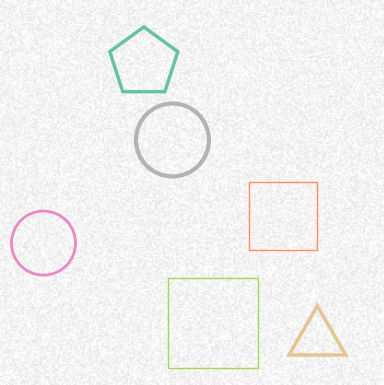[{"shape": "pentagon", "thickness": 2.5, "radius": 0.46, "center": [0.374, 0.837]}, {"shape": "square", "thickness": 1, "radius": 0.44, "center": [0.735, 0.438]}, {"shape": "circle", "thickness": 2, "radius": 0.42, "center": [0.113, 0.369]}, {"shape": "square", "thickness": 1, "radius": 0.58, "center": [0.552, 0.16]}, {"shape": "triangle", "thickness": 2.5, "radius": 0.43, "center": [0.824, 0.12]}, {"shape": "circle", "thickness": 3, "radius": 0.47, "center": [0.448, 0.636]}]